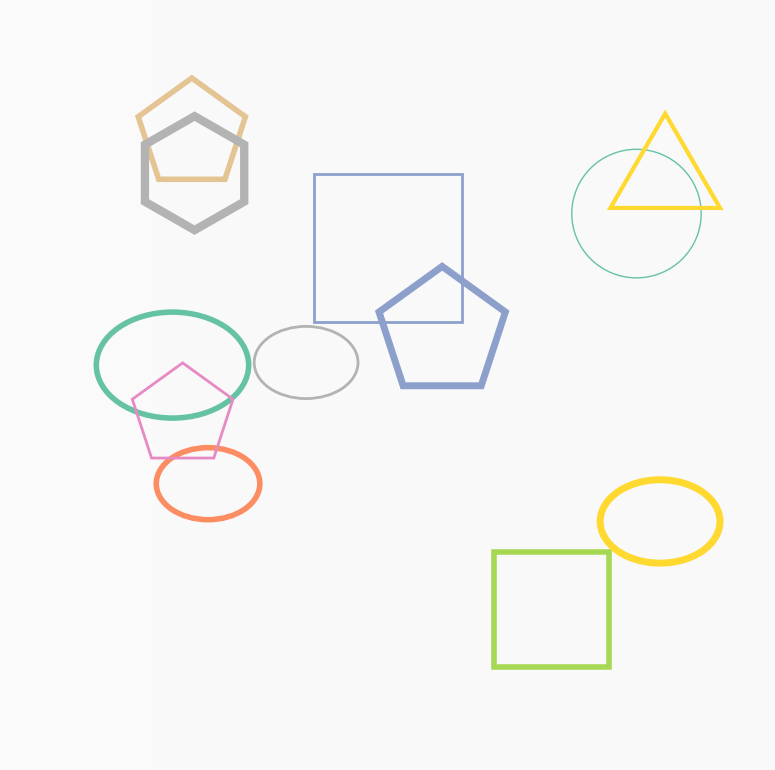[{"shape": "oval", "thickness": 2, "radius": 0.49, "center": [0.223, 0.526]}, {"shape": "circle", "thickness": 0.5, "radius": 0.42, "center": [0.821, 0.723]}, {"shape": "oval", "thickness": 2, "radius": 0.33, "center": [0.268, 0.372]}, {"shape": "square", "thickness": 1, "radius": 0.48, "center": [0.501, 0.678]}, {"shape": "pentagon", "thickness": 2.5, "radius": 0.43, "center": [0.571, 0.568]}, {"shape": "pentagon", "thickness": 1, "radius": 0.34, "center": [0.236, 0.46]}, {"shape": "square", "thickness": 2, "radius": 0.37, "center": [0.711, 0.208]}, {"shape": "oval", "thickness": 2.5, "radius": 0.39, "center": [0.852, 0.323]}, {"shape": "triangle", "thickness": 1.5, "radius": 0.41, "center": [0.858, 0.771]}, {"shape": "pentagon", "thickness": 2, "radius": 0.36, "center": [0.248, 0.826]}, {"shape": "hexagon", "thickness": 3, "radius": 0.37, "center": [0.251, 0.775]}, {"shape": "oval", "thickness": 1, "radius": 0.33, "center": [0.395, 0.529]}]